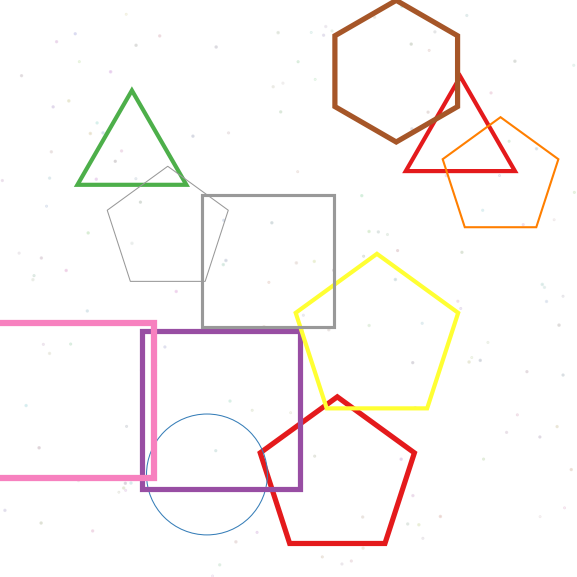[{"shape": "pentagon", "thickness": 2.5, "radius": 0.7, "center": [0.584, 0.172]}, {"shape": "triangle", "thickness": 2, "radius": 0.55, "center": [0.797, 0.757]}, {"shape": "circle", "thickness": 0.5, "radius": 0.52, "center": [0.358, 0.178]}, {"shape": "triangle", "thickness": 2, "radius": 0.54, "center": [0.228, 0.734]}, {"shape": "square", "thickness": 2.5, "radius": 0.68, "center": [0.382, 0.289]}, {"shape": "pentagon", "thickness": 1, "radius": 0.53, "center": [0.867, 0.691]}, {"shape": "pentagon", "thickness": 2, "radius": 0.74, "center": [0.653, 0.412]}, {"shape": "hexagon", "thickness": 2.5, "radius": 0.61, "center": [0.686, 0.876]}, {"shape": "square", "thickness": 3, "radius": 0.67, "center": [0.132, 0.306]}, {"shape": "pentagon", "thickness": 0.5, "radius": 0.55, "center": [0.29, 0.601]}, {"shape": "square", "thickness": 1.5, "radius": 0.57, "center": [0.464, 0.547]}]